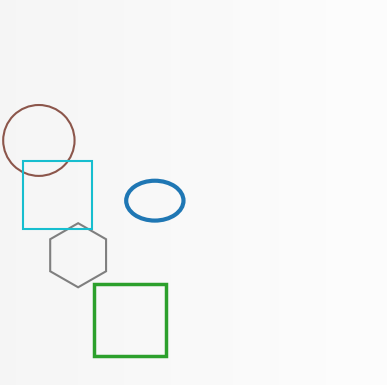[{"shape": "oval", "thickness": 3, "radius": 0.37, "center": [0.4, 0.479]}, {"shape": "square", "thickness": 2.5, "radius": 0.46, "center": [0.336, 0.168]}, {"shape": "circle", "thickness": 1.5, "radius": 0.46, "center": [0.1, 0.635]}, {"shape": "hexagon", "thickness": 1.5, "radius": 0.42, "center": [0.202, 0.337]}, {"shape": "square", "thickness": 1.5, "radius": 0.44, "center": [0.148, 0.493]}]